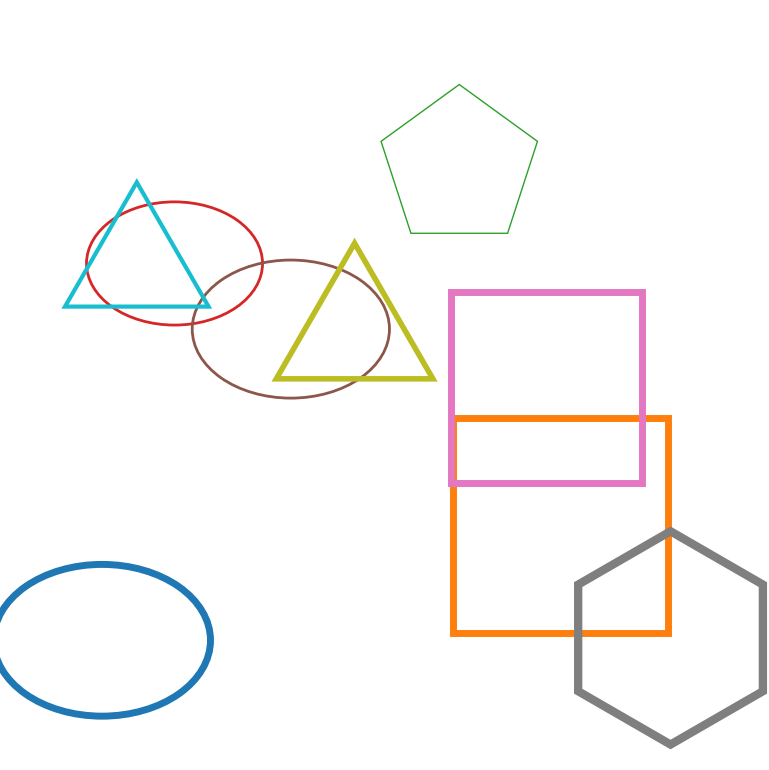[{"shape": "oval", "thickness": 2.5, "radius": 0.7, "center": [0.133, 0.168]}, {"shape": "square", "thickness": 2.5, "radius": 0.7, "center": [0.728, 0.318]}, {"shape": "pentagon", "thickness": 0.5, "radius": 0.53, "center": [0.596, 0.783]}, {"shape": "oval", "thickness": 1, "radius": 0.57, "center": [0.227, 0.658]}, {"shape": "oval", "thickness": 1, "radius": 0.64, "center": [0.378, 0.573]}, {"shape": "square", "thickness": 2.5, "radius": 0.62, "center": [0.71, 0.496]}, {"shape": "hexagon", "thickness": 3, "radius": 0.69, "center": [0.871, 0.172]}, {"shape": "triangle", "thickness": 2, "radius": 0.59, "center": [0.46, 0.567]}, {"shape": "triangle", "thickness": 1.5, "radius": 0.54, "center": [0.178, 0.656]}]